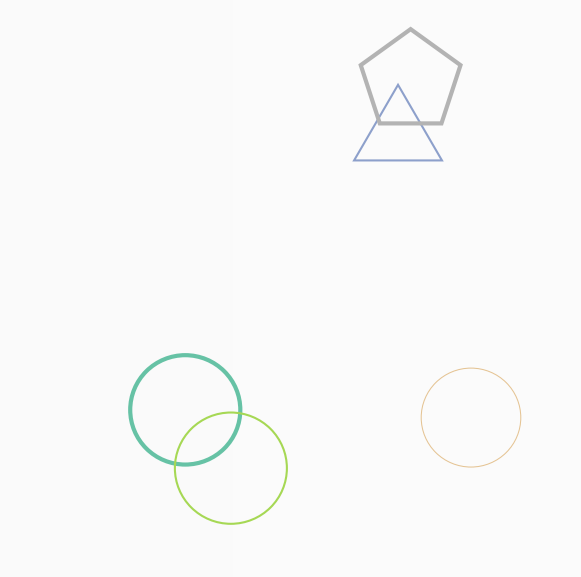[{"shape": "circle", "thickness": 2, "radius": 0.47, "center": [0.319, 0.289]}, {"shape": "triangle", "thickness": 1, "radius": 0.44, "center": [0.685, 0.765]}, {"shape": "circle", "thickness": 1, "radius": 0.48, "center": [0.397, 0.188]}, {"shape": "circle", "thickness": 0.5, "radius": 0.43, "center": [0.81, 0.276]}, {"shape": "pentagon", "thickness": 2, "radius": 0.45, "center": [0.706, 0.858]}]